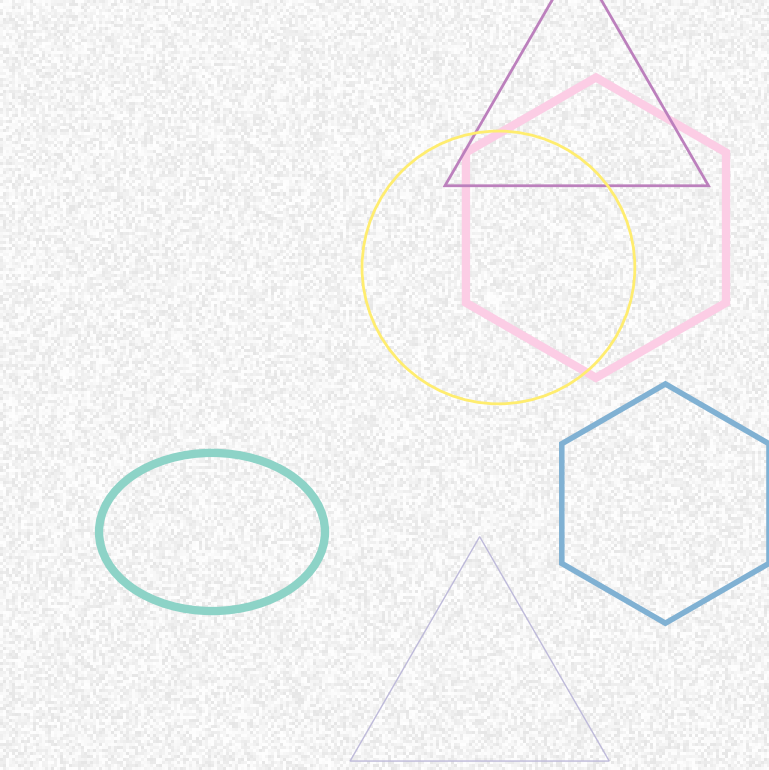[{"shape": "oval", "thickness": 3, "radius": 0.73, "center": [0.275, 0.309]}, {"shape": "triangle", "thickness": 0.5, "radius": 0.97, "center": [0.623, 0.109]}, {"shape": "hexagon", "thickness": 2, "radius": 0.78, "center": [0.864, 0.346]}, {"shape": "hexagon", "thickness": 3, "radius": 0.98, "center": [0.774, 0.704]}, {"shape": "triangle", "thickness": 1, "radius": 0.99, "center": [0.749, 0.858]}, {"shape": "circle", "thickness": 1, "radius": 0.89, "center": [0.647, 0.653]}]